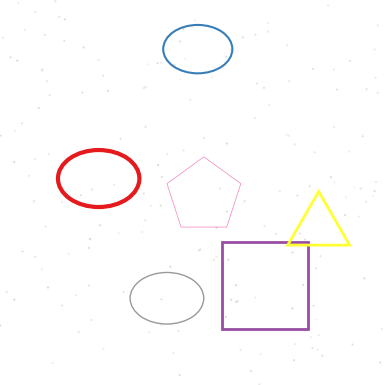[{"shape": "oval", "thickness": 3, "radius": 0.53, "center": [0.256, 0.536]}, {"shape": "oval", "thickness": 1.5, "radius": 0.45, "center": [0.514, 0.872]}, {"shape": "square", "thickness": 2, "radius": 0.56, "center": [0.689, 0.258]}, {"shape": "triangle", "thickness": 2, "radius": 0.46, "center": [0.828, 0.41]}, {"shape": "pentagon", "thickness": 0.5, "radius": 0.5, "center": [0.53, 0.492]}, {"shape": "oval", "thickness": 1, "radius": 0.48, "center": [0.434, 0.225]}]